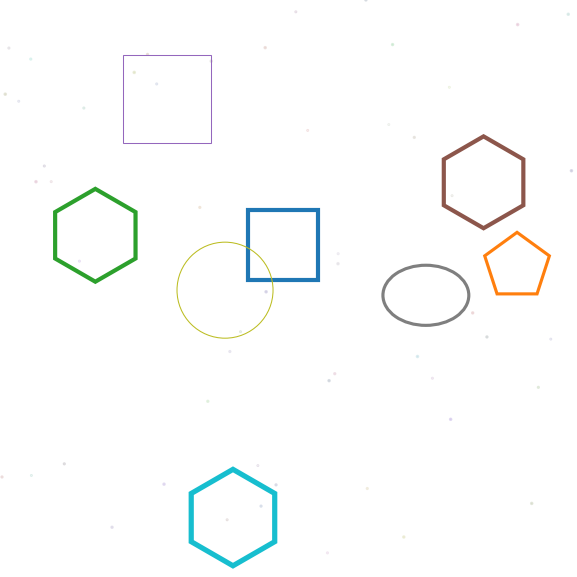[{"shape": "square", "thickness": 2, "radius": 0.3, "center": [0.49, 0.575]}, {"shape": "pentagon", "thickness": 1.5, "radius": 0.29, "center": [0.895, 0.538]}, {"shape": "hexagon", "thickness": 2, "radius": 0.4, "center": [0.165, 0.592]}, {"shape": "square", "thickness": 0.5, "radius": 0.38, "center": [0.289, 0.828]}, {"shape": "hexagon", "thickness": 2, "radius": 0.4, "center": [0.837, 0.683]}, {"shape": "oval", "thickness": 1.5, "radius": 0.37, "center": [0.737, 0.488]}, {"shape": "circle", "thickness": 0.5, "radius": 0.42, "center": [0.39, 0.497]}, {"shape": "hexagon", "thickness": 2.5, "radius": 0.42, "center": [0.403, 0.103]}]